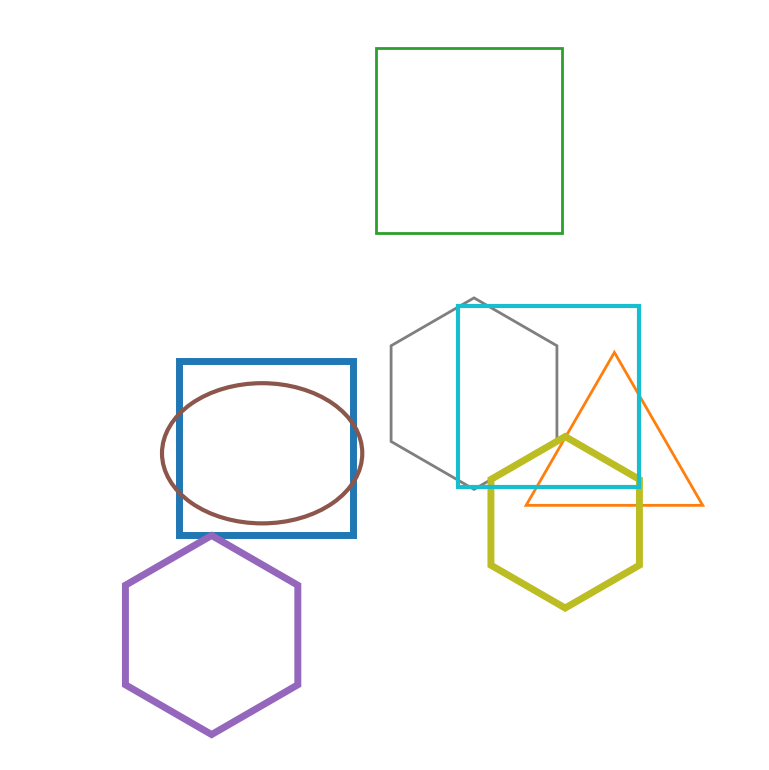[{"shape": "square", "thickness": 2.5, "radius": 0.56, "center": [0.346, 0.418]}, {"shape": "triangle", "thickness": 1, "radius": 0.66, "center": [0.798, 0.41]}, {"shape": "square", "thickness": 1, "radius": 0.6, "center": [0.609, 0.818]}, {"shape": "hexagon", "thickness": 2.5, "radius": 0.65, "center": [0.275, 0.175]}, {"shape": "oval", "thickness": 1.5, "radius": 0.65, "center": [0.34, 0.411]}, {"shape": "hexagon", "thickness": 1, "radius": 0.62, "center": [0.616, 0.489]}, {"shape": "hexagon", "thickness": 2.5, "radius": 0.56, "center": [0.734, 0.322]}, {"shape": "square", "thickness": 1.5, "radius": 0.59, "center": [0.712, 0.485]}]